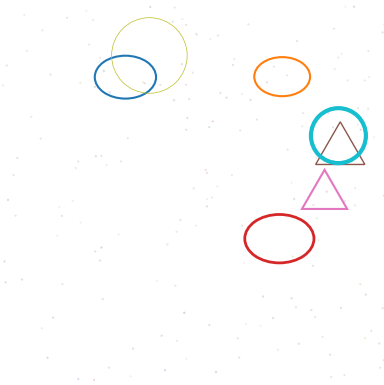[{"shape": "oval", "thickness": 1.5, "radius": 0.4, "center": [0.326, 0.8]}, {"shape": "oval", "thickness": 1.5, "radius": 0.36, "center": [0.733, 0.801]}, {"shape": "oval", "thickness": 2, "radius": 0.45, "center": [0.726, 0.38]}, {"shape": "triangle", "thickness": 1, "radius": 0.37, "center": [0.884, 0.61]}, {"shape": "triangle", "thickness": 1.5, "radius": 0.34, "center": [0.843, 0.491]}, {"shape": "circle", "thickness": 0.5, "radius": 0.49, "center": [0.388, 0.856]}, {"shape": "circle", "thickness": 3, "radius": 0.36, "center": [0.879, 0.648]}]